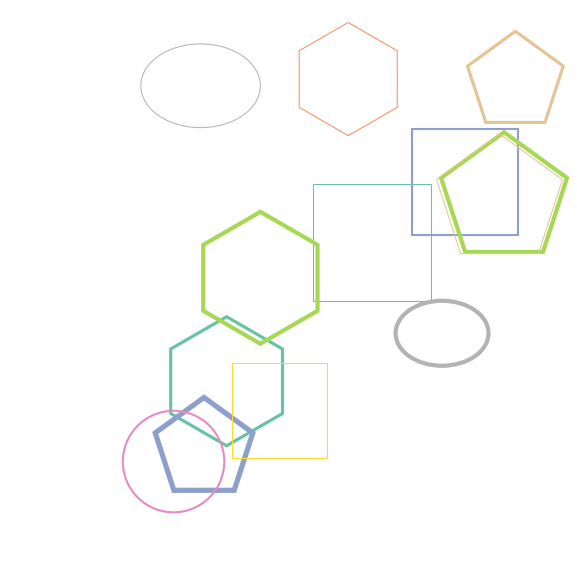[{"shape": "hexagon", "thickness": 1.5, "radius": 0.56, "center": [0.392, 0.339]}, {"shape": "square", "thickness": 0.5, "radius": 0.51, "center": [0.644, 0.579]}, {"shape": "hexagon", "thickness": 0.5, "radius": 0.49, "center": [0.603, 0.862]}, {"shape": "square", "thickness": 1, "radius": 0.46, "center": [0.805, 0.685]}, {"shape": "pentagon", "thickness": 2.5, "radius": 0.44, "center": [0.353, 0.222]}, {"shape": "circle", "thickness": 1, "radius": 0.44, "center": [0.301, 0.2]}, {"shape": "pentagon", "thickness": 2, "radius": 0.57, "center": [0.873, 0.656]}, {"shape": "hexagon", "thickness": 2, "radius": 0.57, "center": [0.451, 0.518]}, {"shape": "square", "thickness": 0.5, "radius": 0.41, "center": [0.485, 0.288]}, {"shape": "pentagon", "thickness": 1.5, "radius": 0.44, "center": [0.892, 0.858]}, {"shape": "pentagon", "thickness": 0.5, "radius": 0.57, "center": [0.865, 0.653]}, {"shape": "oval", "thickness": 0.5, "radius": 0.52, "center": [0.347, 0.851]}, {"shape": "oval", "thickness": 2, "radius": 0.4, "center": [0.765, 0.422]}]